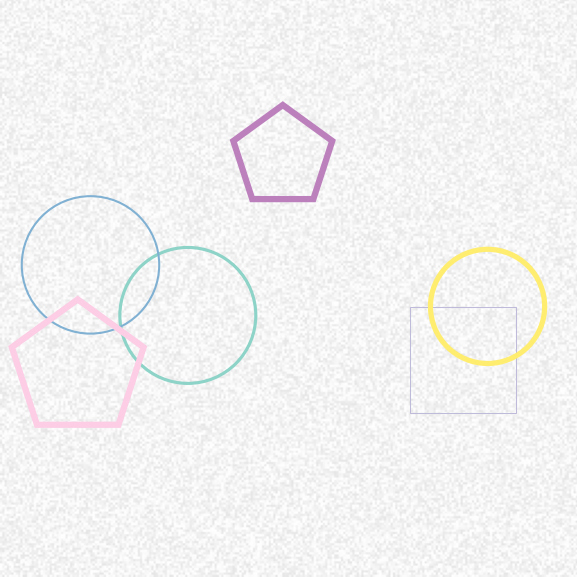[{"shape": "circle", "thickness": 1.5, "radius": 0.59, "center": [0.325, 0.453]}, {"shape": "square", "thickness": 0.5, "radius": 0.46, "center": [0.802, 0.376]}, {"shape": "circle", "thickness": 1, "radius": 0.59, "center": [0.157, 0.54]}, {"shape": "pentagon", "thickness": 3, "radius": 0.6, "center": [0.135, 0.361]}, {"shape": "pentagon", "thickness": 3, "radius": 0.45, "center": [0.49, 0.727]}, {"shape": "circle", "thickness": 2.5, "radius": 0.49, "center": [0.844, 0.469]}]